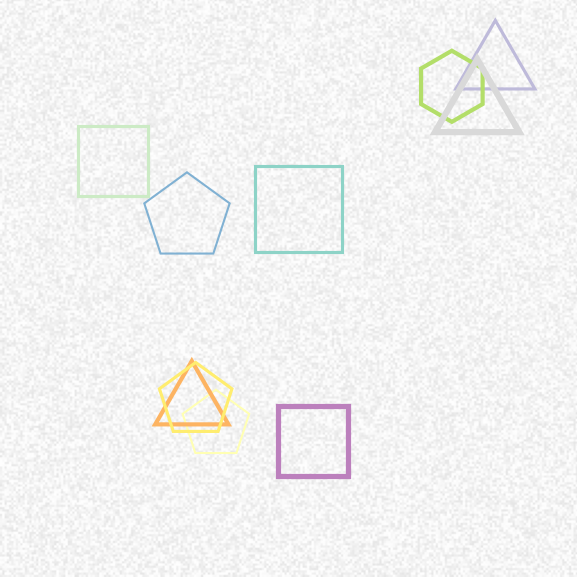[{"shape": "square", "thickness": 1.5, "radius": 0.37, "center": [0.517, 0.638]}, {"shape": "pentagon", "thickness": 1, "radius": 0.3, "center": [0.374, 0.264]}, {"shape": "triangle", "thickness": 1.5, "radius": 0.4, "center": [0.858, 0.885]}, {"shape": "pentagon", "thickness": 1, "radius": 0.39, "center": [0.324, 0.623]}, {"shape": "triangle", "thickness": 2, "radius": 0.37, "center": [0.332, 0.301]}, {"shape": "hexagon", "thickness": 2, "radius": 0.31, "center": [0.782, 0.85]}, {"shape": "triangle", "thickness": 3, "radius": 0.42, "center": [0.826, 0.812]}, {"shape": "square", "thickness": 2.5, "radius": 0.3, "center": [0.542, 0.235]}, {"shape": "square", "thickness": 1.5, "radius": 0.3, "center": [0.196, 0.72]}, {"shape": "pentagon", "thickness": 1.5, "radius": 0.33, "center": [0.339, 0.305]}]